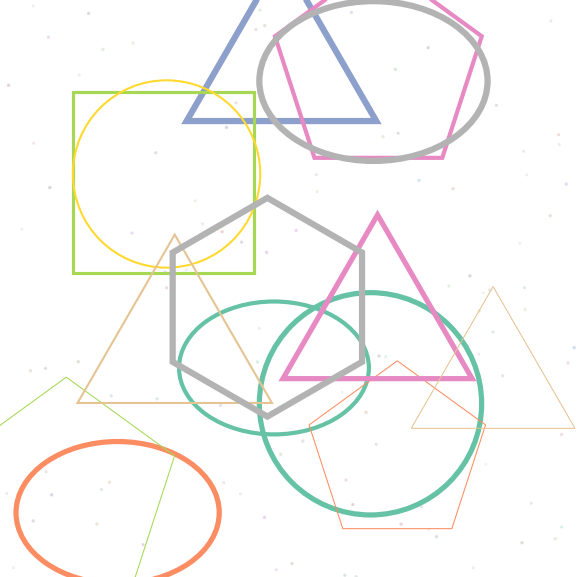[{"shape": "oval", "thickness": 2, "radius": 0.82, "center": [0.474, 0.362]}, {"shape": "circle", "thickness": 2.5, "radius": 0.96, "center": [0.642, 0.3]}, {"shape": "oval", "thickness": 2.5, "radius": 0.88, "center": [0.204, 0.111]}, {"shape": "pentagon", "thickness": 0.5, "radius": 0.8, "center": [0.688, 0.214]}, {"shape": "triangle", "thickness": 3, "radius": 0.95, "center": [0.487, 0.884]}, {"shape": "triangle", "thickness": 2.5, "radius": 0.95, "center": [0.654, 0.438]}, {"shape": "pentagon", "thickness": 2, "radius": 0.94, "center": [0.655, 0.878]}, {"shape": "pentagon", "thickness": 0.5, "radius": 0.99, "center": [0.115, 0.149]}, {"shape": "square", "thickness": 1.5, "radius": 0.78, "center": [0.283, 0.683]}, {"shape": "circle", "thickness": 1, "radius": 0.81, "center": [0.288, 0.698]}, {"shape": "triangle", "thickness": 1, "radius": 0.97, "center": [0.303, 0.399]}, {"shape": "triangle", "thickness": 0.5, "radius": 0.82, "center": [0.854, 0.339]}, {"shape": "oval", "thickness": 3, "radius": 0.99, "center": [0.647, 0.859]}, {"shape": "hexagon", "thickness": 3, "radius": 0.95, "center": [0.463, 0.467]}]